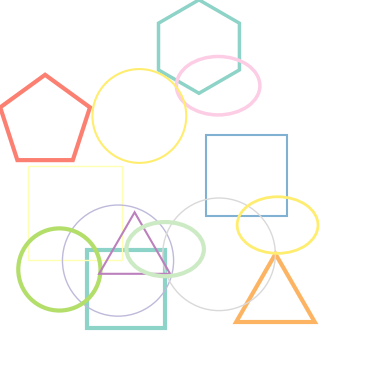[{"shape": "hexagon", "thickness": 2.5, "radius": 0.61, "center": [0.517, 0.879]}, {"shape": "square", "thickness": 3, "radius": 0.51, "center": [0.327, 0.249]}, {"shape": "square", "thickness": 1, "radius": 0.61, "center": [0.195, 0.447]}, {"shape": "circle", "thickness": 1, "radius": 0.72, "center": [0.307, 0.323]}, {"shape": "pentagon", "thickness": 3, "radius": 0.61, "center": [0.117, 0.683]}, {"shape": "square", "thickness": 1.5, "radius": 0.53, "center": [0.64, 0.545]}, {"shape": "triangle", "thickness": 3, "radius": 0.59, "center": [0.715, 0.223]}, {"shape": "circle", "thickness": 3, "radius": 0.53, "center": [0.154, 0.3]}, {"shape": "oval", "thickness": 2.5, "radius": 0.54, "center": [0.567, 0.777]}, {"shape": "circle", "thickness": 1, "radius": 0.73, "center": [0.569, 0.339]}, {"shape": "triangle", "thickness": 1.5, "radius": 0.53, "center": [0.35, 0.342]}, {"shape": "oval", "thickness": 3, "radius": 0.5, "center": [0.429, 0.353]}, {"shape": "circle", "thickness": 1.5, "radius": 0.61, "center": [0.362, 0.699]}, {"shape": "oval", "thickness": 2, "radius": 0.53, "center": [0.721, 0.415]}]